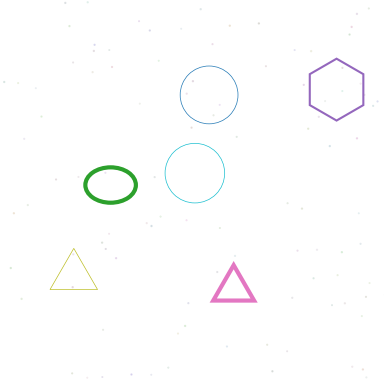[{"shape": "circle", "thickness": 0.5, "radius": 0.38, "center": [0.543, 0.753]}, {"shape": "oval", "thickness": 3, "radius": 0.33, "center": [0.287, 0.519]}, {"shape": "hexagon", "thickness": 1.5, "radius": 0.4, "center": [0.874, 0.767]}, {"shape": "triangle", "thickness": 3, "radius": 0.31, "center": [0.607, 0.25]}, {"shape": "triangle", "thickness": 0.5, "radius": 0.36, "center": [0.192, 0.284]}, {"shape": "circle", "thickness": 0.5, "radius": 0.39, "center": [0.506, 0.55]}]